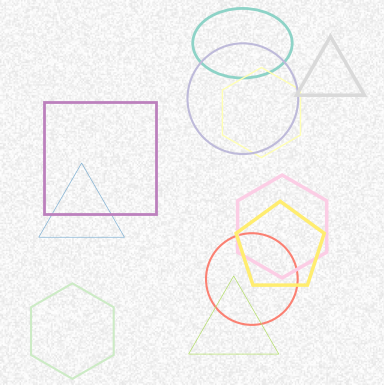[{"shape": "oval", "thickness": 2, "radius": 0.65, "center": [0.63, 0.888]}, {"shape": "hexagon", "thickness": 1, "radius": 0.59, "center": [0.679, 0.708]}, {"shape": "circle", "thickness": 1.5, "radius": 0.72, "center": [0.631, 0.744]}, {"shape": "circle", "thickness": 1.5, "radius": 0.6, "center": [0.654, 0.275]}, {"shape": "triangle", "thickness": 0.5, "radius": 0.64, "center": [0.212, 0.448]}, {"shape": "triangle", "thickness": 0.5, "radius": 0.68, "center": [0.607, 0.148]}, {"shape": "hexagon", "thickness": 2.5, "radius": 0.67, "center": [0.733, 0.412]}, {"shape": "triangle", "thickness": 2.5, "radius": 0.51, "center": [0.858, 0.804]}, {"shape": "square", "thickness": 2, "radius": 0.73, "center": [0.259, 0.589]}, {"shape": "hexagon", "thickness": 1.5, "radius": 0.62, "center": [0.188, 0.14]}, {"shape": "pentagon", "thickness": 2.5, "radius": 0.6, "center": [0.728, 0.357]}]